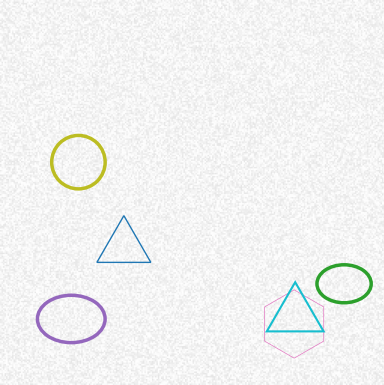[{"shape": "triangle", "thickness": 1, "radius": 0.4, "center": [0.322, 0.359]}, {"shape": "oval", "thickness": 2.5, "radius": 0.35, "center": [0.894, 0.263]}, {"shape": "oval", "thickness": 2.5, "radius": 0.44, "center": [0.185, 0.172]}, {"shape": "hexagon", "thickness": 0.5, "radius": 0.44, "center": [0.764, 0.158]}, {"shape": "circle", "thickness": 2.5, "radius": 0.35, "center": [0.204, 0.579]}, {"shape": "triangle", "thickness": 1.5, "radius": 0.43, "center": [0.767, 0.182]}]